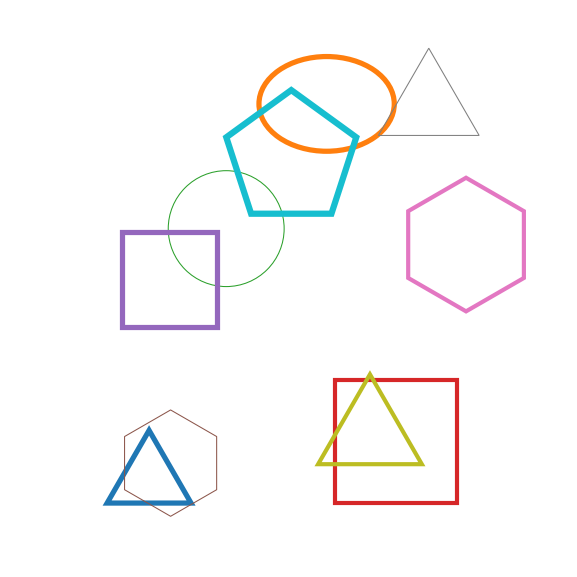[{"shape": "triangle", "thickness": 2.5, "radius": 0.42, "center": [0.258, 0.17]}, {"shape": "oval", "thickness": 2.5, "radius": 0.59, "center": [0.566, 0.819]}, {"shape": "circle", "thickness": 0.5, "radius": 0.5, "center": [0.392, 0.603]}, {"shape": "square", "thickness": 2, "radius": 0.53, "center": [0.686, 0.235]}, {"shape": "square", "thickness": 2.5, "radius": 0.41, "center": [0.293, 0.515]}, {"shape": "hexagon", "thickness": 0.5, "radius": 0.46, "center": [0.295, 0.197]}, {"shape": "hexagon", "thickness": 2, "radius": 0.58, "center": [0.807, 0.576]}, {"shape": "triangle", "thickness": 0.5, "radius": 0.5, "center": [0.742, 0.815]}, {"shape": "triangle", "thickness": 2, "radius": 0.52, "center": [0.641, 0.247]}, {"shape": "pentagon", "thickness": 3, "radius": 0.59, "center": [0.504, 0.725]}]